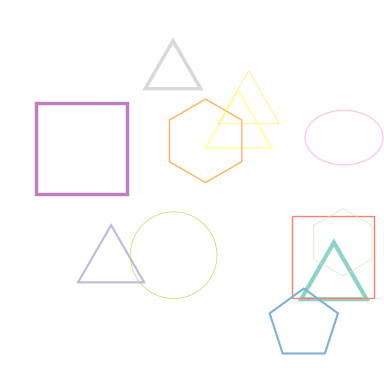[{"shape": "triangle", "thickness": 3, "radius": 0.49, "center": [0.867, 0.272]}, {"shape": "triangle", "thickness": 1.5, "radius": 0.49, "center": [0.619, 0.666]}, {"shape": "triangle", "thickness": 1.5, "radius": 0.5, "center": [0.289, 0.316]}, {"shape": "square", "thickness": 1, "radius": 0.53, "center": [0.865, 0.332]}, {"shape": "pentagon", "thickness": 1.5, "radius": 0.47, "center": [0.789, 0.157]}, {"shape": "hexagon", "thickness": 1, "radius": 0.54, "center": [0.534, 0.634]}, {"shape": "circle", "thickness": 0.5, "radius": 0.56, "center": [0.451, 0.337]}, {"shape": "oval", "thickness": 1, "radius": 0.51, "center": [0.894, 0.643]}, {"shape": "triangle", "thickness": 2.5, "radius": 0.42, "center": [0.449, 0.811]}, {"shape": "square", "thickness": 2.5, "radius": 0.59, "center": [0.211, 0.614]}, {"shape": "hexagon", "thickness": 0.5, "radius": 0.44, "center": [0.891, 0.371]}, {"shape": "triangle", "thickness": 0.5, "radius": 0.46, "center": [0.646, 0.724]}]